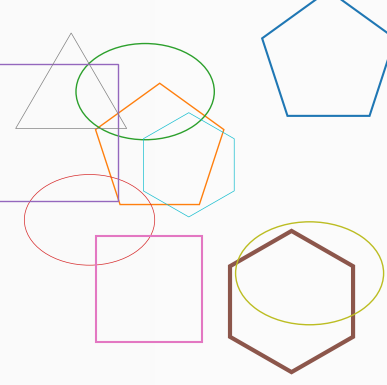[{"shape": "pentagon", "thickness": 1.5, "radius": 0.9, "center": [0.848, 0.845]}, {"shape": "pentagon", "thickness": 1, "radius": 0.87, "center": [0.412, 0.61]}, {"shape": "oval", "thickness": 1, "radius": 0.89, "center": [0.375, 0.762]}, {"shape": "oval", "thickness": 0.5, "radius": 0.84, "center": [0.231, 0.429]}, {"shape": "square", "thickness": 1, "radius": 0.89, "center": [0.126, 0.656]}, {"shape": "hexagon", "thickness": 3, "radius": 0.92, "center": [0.752, 0.217]}, {"shape": "square", "thickness": 1.5, "radius": 0.68, "center": [0.384, 0.249]}, {"shape": "triangle", "thickness": 0.5, "radius": 0.83, "center": [0.184, 0.749]}, {"shape": "oval", "thickness": 1, "radius": 0.95, "center": [0.799, 0.29]}, {"shape": "hexagon", "thickness": 0.5, "radius": 0.68, "center": [0.487, 0.572]}]